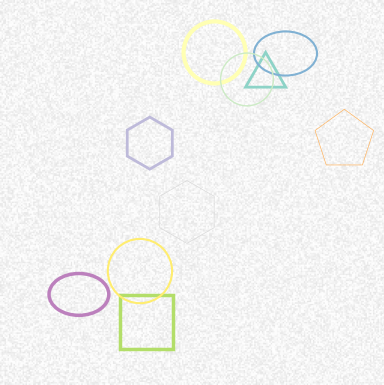[{"shape": "triangle", "thickness": 2, "radius": 0.3, "center": [0.69, 0.804]}, {"shape": "circle", "thickness": 3, "radius": 0.4, "center": [0.557, 0.864]}, {"shape": "hexagon", "thickness": 2, "radius": 0.34, "center": [0.389, 0.628]}, {"shape": "oval", "thickness": 1.5, "radius": 0.41, "center": [0.742, 0.861]}, {"shape": "pentagon", "thickness": 0.5, "radius": 0.4, "center": [0.894, 0.636]}, {"shape": "square", "thickness": 2.5, "radius": 0.35, "center": [0.381, 0.164]}, {"shape": "hexagon", "thickness": 0.5, "radius": 0.41, "center": [0.486, 0.449]}, {"shape": "oval", "thickness": 2.5, "radius": 0.39, "center": [0.205, 0.235]}, {"shape": "circle", "thickness": 1, "radius": 0.34, "center": [0.641, 0.794]}, {"shape": "circle", "thickness": 1.5, "radius": 0.42, "center": [0.364, 0.296]}]